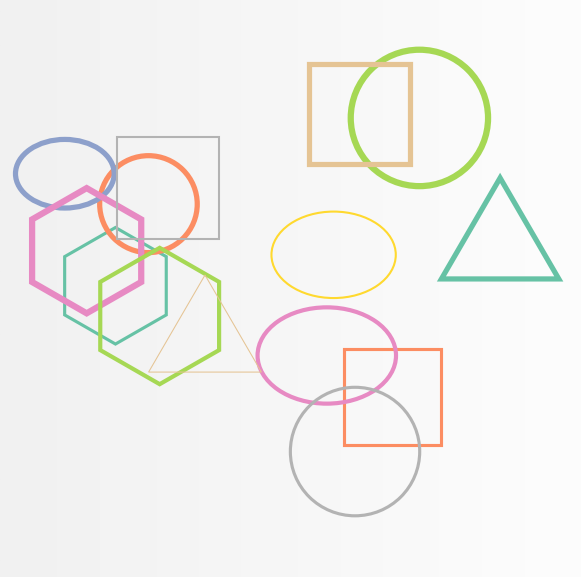[{"shape": "hexagon", "thickness": 1.5, "radius": 0.5, "center": [0.199, 0.504]}, {"shape": "triangle", "thickness": 2.5, "radius": 0.58, "center": [0.86, 0.574]}, {"shape": "circle", "thickness": 2.5, "radius": 0.42, "center": [0.255, 0.646]}, {"shape": "square", "thickness": 1.5, "radius": 0.41, "center": [0.675, 0.312]}, {"shape": "oval", "thickness": 2.5, "radius": 0.42, "center": [0.112, 0.698]}, {"shape": "oval", "thickness": 2, "radius": 0.6, "center": [0.562, 0.384]}, {"shape": "hexagon", "thickness": 3, "radius": 0.54, "center": [0.149, 0.565]}, {"shape": "hexagon", "thickness": 2, "radius": 0.59, "center": [0.275, 0.452]}, {"shape": "circle", "thickness": 3, "radius": 0.59, "center": [0.722, 0.795]}, {"shape": "oval", "thickness": 1, "radius": 0.53, "center": [0.574, 0.558]}, {"shape": "triangle", "thickness": 0.5, "radius": 0.56, "center": [0.353, 0.411]}, {"shape": "square", "thickness": 2.5, "radius": 0.43, "center": [0.619, 0.801]}, {"shape": "circle", "thickness": 1.5, "radius": 0.56, "center": [0.611, 0.217]}, {"shape": "square", "thickness": 1, "radius": 0.44, "center": [0.288, 0.674]}]